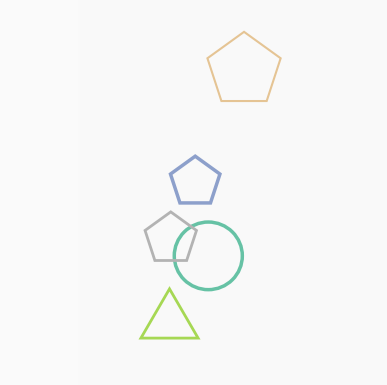[{"shape": "circle", "thickness": 2.5, "radius": 0.44, "center": [0.538, 0.335]}, {"shape": "pentagon", "thickness": 2.5, "radius": 0.34, "center": [0.504, 0.527]}, {"shape": "triangle", "thickness": 2, "radius": 0.43, "center": [0.437, 0.164]}, {"shape": "pentagon", "thickness": 1.5, "radius": 0.5, "center": [0.63, 0.818]}, {"shape": "pentagon", "thickness": 2, "radius": 0.35, "center": [0.441, 0.38]}]